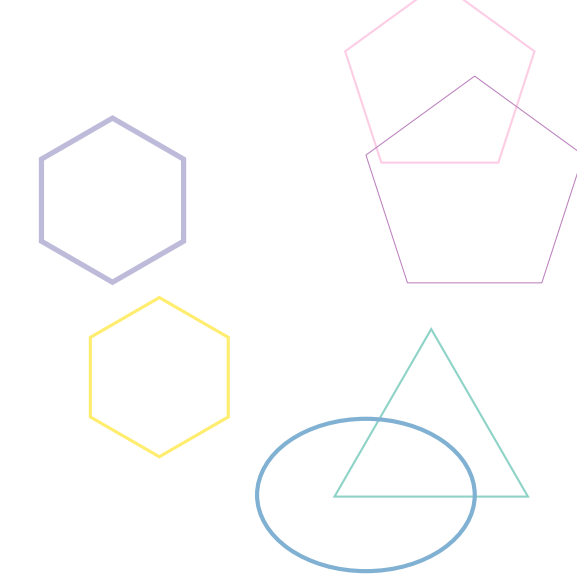[{"shape": "triangle", "thickness": 1, "radius": 0.97, "center": [0.747, 0.236]}, {"shape": "hexagon", "thickness": 2.5, "radius": 0.71, "center": [0.195, 0.653]}, {"shape": "oval", "thickness": 2, "radius": 0.94, "center": [0.634, 0.142]}, {"shape": "pentagon", "thickness": 1, "radius": 0.86, "center": [0.762, 0.857]}, {"shape": "pentagon", "thickness": 0.5, "radius": 0.99, "center": [0.822, 0.669]}, {"shape": "hexagon", "thickness": 1.5, "radius": 0.69, "center": [0.276, 0.346]}]